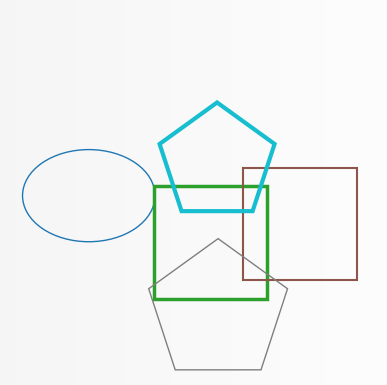[{"shape": "oval", "thickness": 1, "radius": 0.85, "center": [0.229, 0.492]}, {"shape": "square", "thickness": 2.5, "radius": 0.73, "center": [0.542, 0.37]}, {"shape": "square", "thickness": 1.5, "radius": 0.73, "center": [0.774, 0.418]}, {"shape": "pentagon", "thickness": 1, "radius": 0.94, "center": [0.563, 0.192]}, {"shape": "pentagon", "thickness": 3, "radius": 0.78, "center": [0.56, 0.578]}]